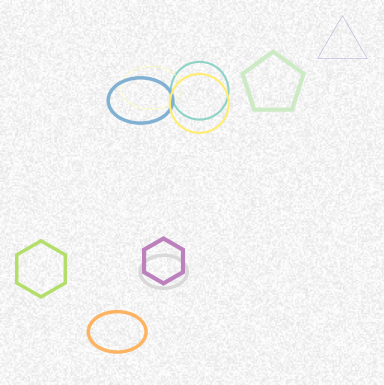[{"shape": "circle", "thickness": 1.5, "radius": 0.38, "center": [0.519, 0.764]}, {"shape": "oval", "thickness": 0.5, "radius": 0.4, "center": [0.393, 0.772]}, {"shape": "triangle", "thickness": 0.5, "radius": 0.37, "center": [0.889, 0.885]}, {"shape": "oval", "thickness": 2.5, "radius": 0.42, "center": [0.365, 0.739]}, {"shape": "oval", "thickness": 2.5, "radius": 0.38, "center": [0.304, 0.138]}, {"shape": "hexagon", "thickness": 2.5, "radius": 0.36, "center": [0.107, 0.302]}, {"shape": "oval", "thickness": 2.5, "radius": 0.31, "center": [0.425, 0.294]}, {"shape": "hexagon", "thickness": 3, "radius": 0.29, "center": [0.425, 0.322]}, {"shape": "pentagon", "thickness": 3, "radius": 0.42, "center": [0.709, 0.783]}, {"shape": "circle", "thickness": 1.5, "radius": 0.38, "center": [0.518, 0.731]}]